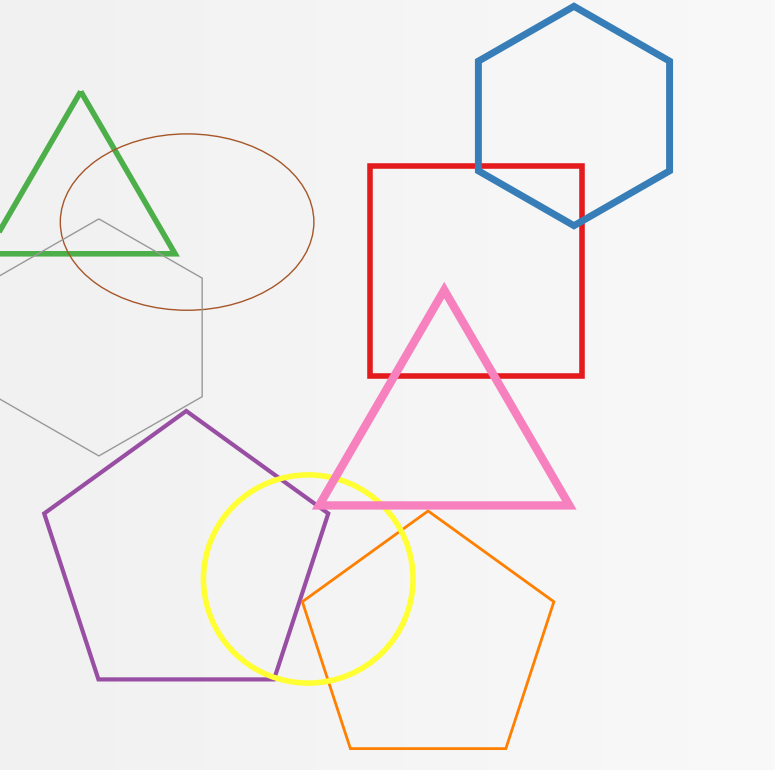[{"shape": "square", "thickness": 2, "radius": 0.68, "center": [0.615, 0.648]}, {"shape": "hexagon", "thickness": 2.5, "radius": 0.71, "center": [0.741, 0.849]}, {"shape": "triangle", "thickness": 2, "radius": 0.7, "center": [0.104, 0.741]}, {"shape": "pentagon", "thickness": 1.5, "radius": 0.96, "center": [0.24, 0.274]}, {"shape": "pentagon", "thickness": 1, "radius": 0.85, "center": [0.552, 0.166]}, {"shape": "circle", "thickness": 2, "radius": 0.68, "center": [0.398, 0.248]}, {"shape": "oval", "thickness": 0.5, "radius": 0.82, "center": [0.241, 0.712]}, {"shape": "triangle", "thickness": 3, "radius": 0.93, "center": [0.573, 0.437]}, {"shape": "hexagon", "thickness": 0.5, "radius": 0.77, "center": [0.128, 0.562]}]